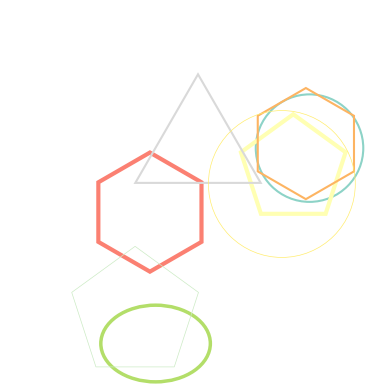[{"shape": "circle", "thickness": 1.5, "radius": 0.7, "center": [0.804, 0.615]}, {"shape": "pentagon", "thickness": 3, "radius": 0.71, "center": [0.762, 0.56]}, {"shape": "hexagon", "thickness": 3, "radius": 0.77, "center": [0.389, 0.449]}, {"shape": "hexagon", "thickness": 1.5, "radius": 0.72, "center": [0.794, 0.627]}, {"shape": "oval", "thickness": 2.5, "radius": 0.71, "center": [0.404, 0.108]}, {"shape": "triangle", "thickness": 1.5, "radius": 0.94, "center": [0.514, 0.619]}, {"shape": "pentagon", "thickness": 0.5, "radius": 0.87, "center": [0.351, 0.187]}, {"shape": "circle", "thickness": 0.5, "radius": 0.95, "center": [0.732, 0.522]}]